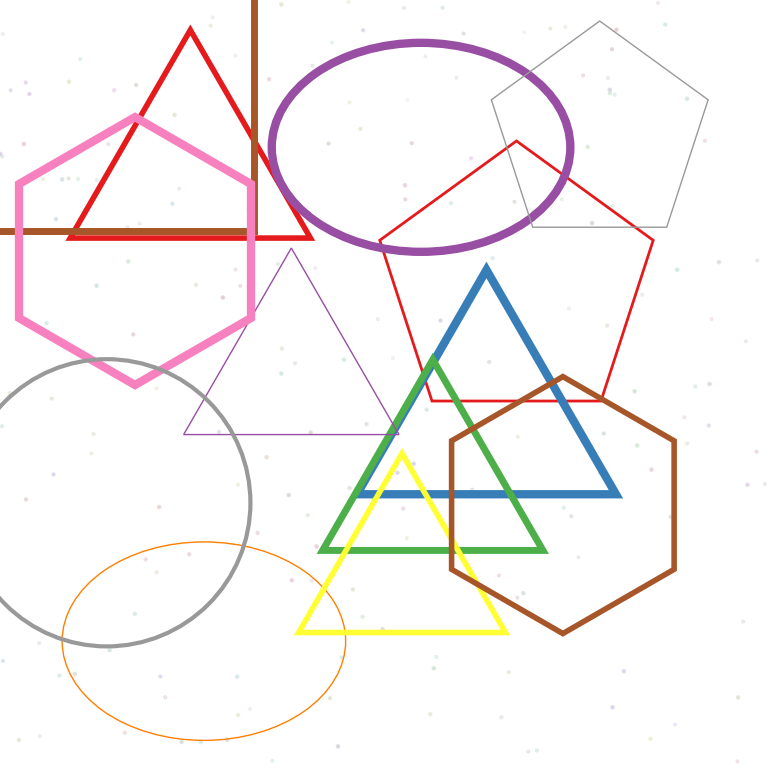[{"shape": "pentagon", "thickness": 1, "radius": 0.93, "center": [0.671, 0.63]}, {"shape": "triangle", "thickness": 2, "radius": 0.9, "center": [0.247, 0.781]}, {"shape": "triangle", "thickness": 3, "radius": 0.97, "center": [0.632, 0.455]}, {"shape": "triangle", "thickness": 2.5, "radius": 0.83, "center": [0.562, 0.368]}, {"shape": "triangle", "thickness": 0.5, "radius": 0.81, "center": [0.378, 0.516]}, {"shape": "oval", "thickness": 3, "radius": 0.97, "center": [0.547, 0.809]}, {"shape": "oval", "thickness": 0.5, "radius": 0.92, "center": [0.265, 0.167]}, {"shape": "triangle", "thickness": 2, "radius": 0.78, "center": [0.522, 0.256]}, {"shape": "hexagon", "thickness": 2, "radius": 0.83, "center": [0.731, 0.344]}, {"shape": "square", "thickness": 2.5, "radius": 0.83, "center": [0.164, 0.865]}, {"shape": "hexagon", "thickness": 3, "radius": 0.87, "center": [0.175, 0.674]}, {"shape": "circle", "thickness": 1.5, "radius": 0.93, "center": [0.139, 0.347]}, {"shape": "pentagon", "thickness": 0.5, "radius": 0.74, "center": [0.779, 0.825]}]